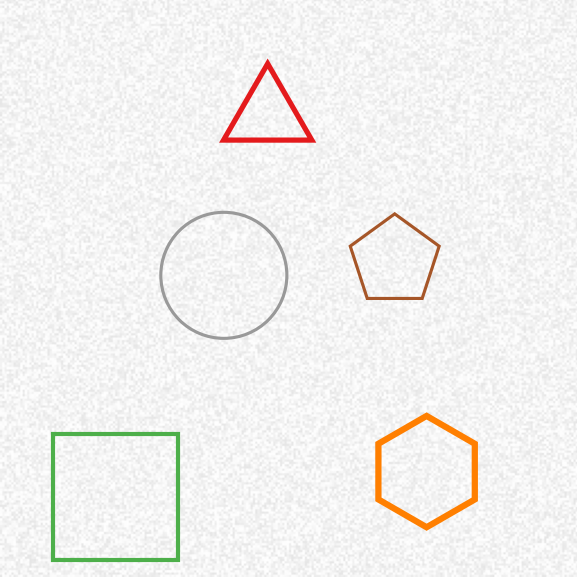[{"shape": "triangle", "thickness": 2.5, "radius": 0.44, "center": [0.463, 0.801]}, {"shape": "square", "thickness": 2, "radius": 0.54, "center": [0.199, 0.138]}, {"shape": "hexagon", "thickness": 3, "radius": 0.48, "center": [0.739, 0.183]}, {"shape": "pentagon", "thickness": 1.5, "radius": 0.4, "center": [0.683, 0.548]}, {"shape": "circle", "thickness": 1.5, "radius": 0.55, "center": [0.388, 0.522]}]